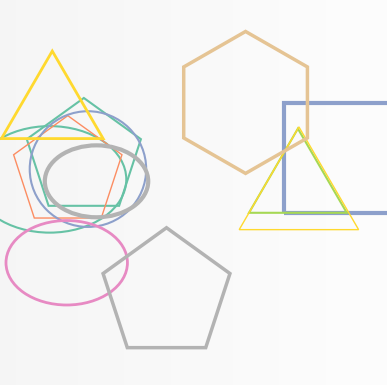[{"shape": "pentagon", "thickness": 1.5, "radius": 0.77, "center": [0.216, 0.591]}, {"shape": "oval", "thickness": 1.5, "radius": 0.99, "center": [0.128, 0.534]}, {"shape": "pentagon", "thickness": 1, "radius": 0.73, "center": [0.175, 0.553]}, {"shape": "square", "thickness": 3, "radius": 0.71, "center": [0.875, 0.59]}, {"shape": "circle", "thickness": 1.5, "radius": 0.75, "center": [0.227, 0.561]}, {"shape": "oval", "thickness": 2, "radius": 0.78, "center": [0.172, 0.317]}, {"shape": "triangle", "thickness": 1.5, "radius": 0.73, "center": [0.769, 0.52]}, {"shape": "triangle", "thickness": 1, "radius": 0.89, "center": [0.771, 0.492]}, {"shape": "triangle", "thickness": 2, "radius": 0.76, "center": [0.135, 0.716]}, {"shape": "hexagon", "thickness": 2.5, "radius": 0.92, "center": [0.634, 0.734]}, {"shape": "oval", "thickness": 3, "radius": 0.67, "center": [0.249, 0.529]}, {"shape": "pentagon", "thickness": 2.5, "radius": 0.86, "center": [0.43, 0.236]}]